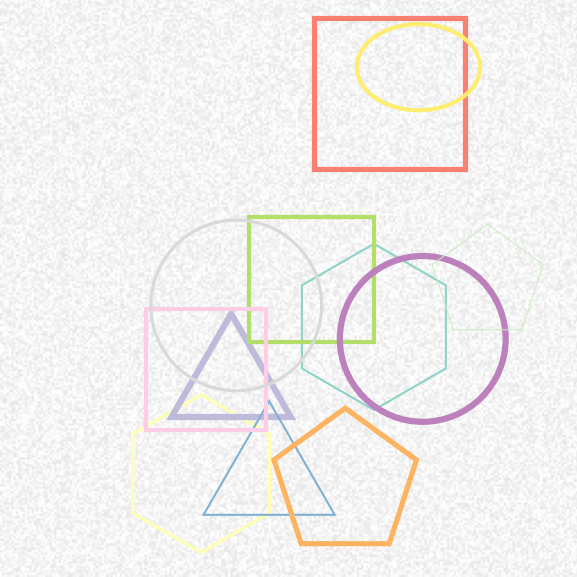[{"shape": "hexagon", "thickness": 1, "radius": 0.72, "center": [0.647, 0.433]}, {"shape": "hexagon", "thickness": 1.5, "radius": 0.68, "center": [0.348, 0.179]}, {"shape": "triangle", "thickness": 3, "radius": 0.6, "center": [0.4, 0.337]}, {"shape": "square", "thickness": 2.5, "radius": 0.65, "center": [0.674, 0.838]}, {"shape": "triangle", "thickness": 1, "radius": 0.66, "center": [0.466, 0.173]}, {"shape": "pentagon", "thickness": 2.5, "radius": 0.65, "center": [0.598, 0.163]}, {"shape": "square", "thickness": 2, "radius": 0.54, "center": [0.539, 0.515]}, {"shape": "square", "thickness": 2, "radius": 0.52, "center": [0.357, 0.359]}, {"shape": "circle", "thickness": 1.5, "radius": 0.74, "center": [0.409, 0.47]}, {"shape": "circle", "thickness": 3, "radius": 0.72, "center": [0.732, 0.412]}, {"shape": "pentagon", "thickness": 0.5, "radius": 0.5, "center": [0.844, 0.51]}, {"shape": "oval", "thickness": 2, "radius": 0.53, "center": [0.725, 0.883]}]